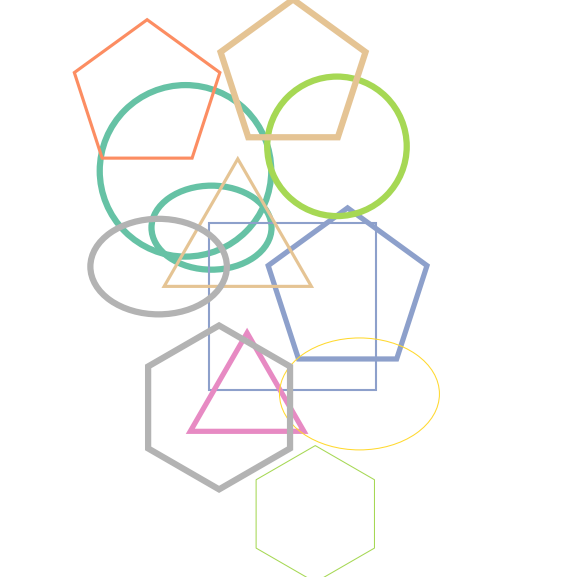[{"shape": "circle", "thickness": 3, "radius": 0.74, "center": [0.321, 0.703]}, {"shape": "oval", "thickness": 3, "radius": 0.52, "center": [0.366, 0.605]}, {"shape": "pentagon", "thickness": 1.5, "radius": 0.66, "center": [0.255, 0.833]}, {"shape": "pentagon", "thickness": 2.5, "radius": 0.72, "center": [0.602, 0.495]}, {"shape": "square", "thickness": 1, "radius": 0.73, "center": [0.506, 0.468]}, {"shape": "triangle", "thickness": 2.5, "radius": 0.57, "center": [0.428, 0.309]}, {"shape": "circle", "thickness": 3, "radius": 0.6, "center": [0.583, 0.746]}, {"shape": "hexagon", "thickness": 0.5, "radius": 0.59, "center": [0.546, 0.109]}, {"shape": "oval", "thickness": 0.5, "radius": 0.69, "center": [0.622, 0.317]}, {"shape": "pentagon", "thickness": 3, "radius": 0.66, "center": [0.507, 0.868]}, {"shape": "triangle", "thickness": 1.5, "radius": 0.74, "center": [0.412, 0.577]}, {"shape": "hexagon", "thickness": 3, "radius": 0.71, "center": [0.379, 0.294]}, {"shape": "oval", "thickness": 3, "radius": 0.59, "center": [0.275, 0.537]}]